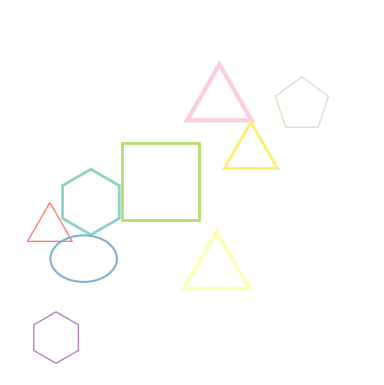[{"shape": "hexagon", "thickness": 2, "radius": 0.43, "center": [0.236, 0.475]}, {"shape": "triangle", "thickness": 2.5, "radius": 0.49, "center": [0.562, 0.3]}, {"shape": "triangle", "thickness": 1, "radius": 0.34, "center": [0.13, 0.407]}, {"shape": "oval", "thickness": 1.5, "radius": 0.43, "center": [0.217, 0.328]}, {"shape": "square", "thickness": 2, "radius": 0.5, "center": [0.418, 0.528]}, {"shape": "triangle", "thickness": 3, "radius": 0.48, "center": [0.57, 0.736]}, {"shape": "hexagon", "thickness": 1, "radius": 0.33, "center": [0.146, 0.123]}, {"shape": "pentagon", "thickness": 1, "radius": 0.36, "center": [0.784, 0.728]}, {"shape": "triangle", "thickness": 2, "radius": 0.4, "center": [0.652, 0.602]}]